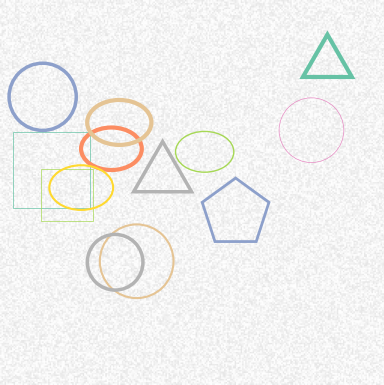[{"shape": "square", "thickness": 0.5, "radius": 0.49, "center": [0.134, 0.559]}, {"shape": "triangle", "thickness": 3, "radius": 0.37, "center": [0.85, 0.837]}, {"shape": "oval", "thickness": 3, "radius": 0.39, "center": [0.289, 0.614]}, {"shape": "circle", "thickness": 2.5, "radius": 0.44, "center": [0.111, 0.749]}, {"shape": "pentagon", "thickness": 2, "radius": 0.46, "center": [0.612, 0.446]}, {"shape": "circle", "thickness": 0.5, "radius": 0.42, "center": [0.809, 0.662]}, {"shape": "square", "thickness": 0.5, "radius": 0.34, "center": [0.173, 0.492]}, {"shape": "oval", "thickness": 1, "radius": 0.38, "center": [0.532, 0.606]}, {"shape": "oval", "thickness": 1.5, "radius": 0.41, "center": [0.211, 0.513]}, {"shape": "circle", "thickness": 1.5, "radius": 0.48, "center": [0.355, 0.321]}, {"shape": "oval", "thickness": 3, "radius": 0.42, "center": [0.31, 0.682]}, {"shape": "triangle", "thickness": 2.5, "radius": 0.43, "center": [0.422, 0.545]}, {"shape": "circle", "thickness": 2.5, "radius": 0.36, "center": [0.299, 0.319]}]